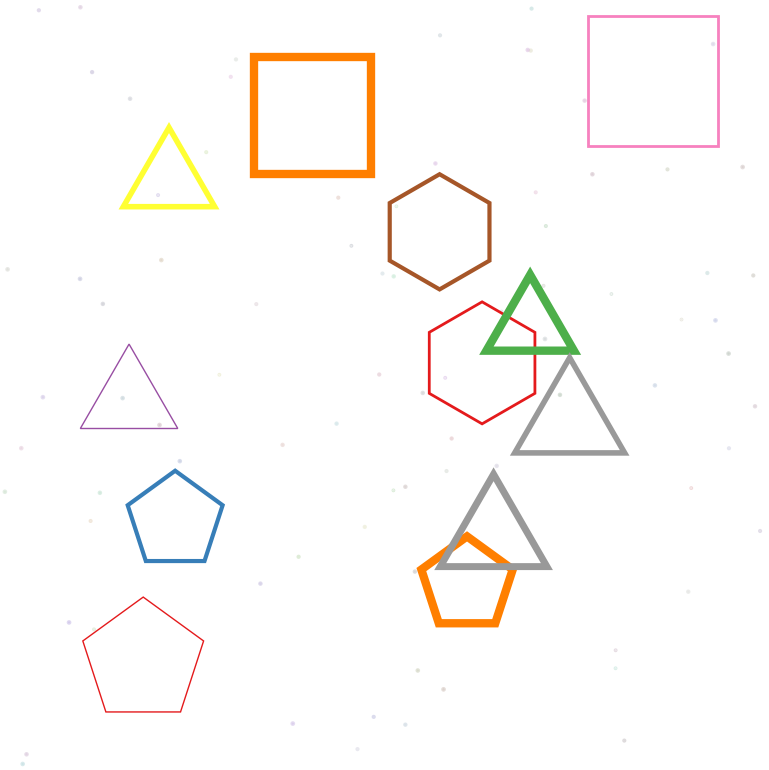[{"shape": "hexagon", "thickness": 1, "radius": 0.4, "center": [0.626, 0.529]}, {"shape": "pentagon", "thickness": 0.5, "radius": 0.41, "center": [0.186, 0.142]}, {"shape": "pentagon", "thickness": 1.5, "radius": 0.32, "center": [0.227, 0.324]}, {"shape": "triangle", "thickness": 3, "radius": 0.33, "center": [0.689, 0.577]}, {"shape": "triangle", "thickness": 0.5, "radius": 0.37, "center": [0.168, 0.48]}, {"shape": "pentagon", "thickness": 3, "radius": 0.31, "center": [0.607, 0.241]}, {"shape": "square", "thickness": 3, "radius": 0.38, "center": [0.406, 0.849]}, {"shape": "triangle", "thickness": 2, "radius": 0.34, "center": [0.219, 0.766]}, {"shape": "hexagon", "thickness": 1.5, "radius": 0.37, "center": [0.571, 0.699]}, {"shape": "square", "thickness": 1, "radius": 0.42, "center": [0.848, 0.894]}, {"shape": "triangle", "thickness": 2.5, "radius": 0.4, "center": [0.641, 0.304]}, {"shape": "triangle", "thickness": 2, "radius": 0.41, "center": [0.74, 0.453]}]